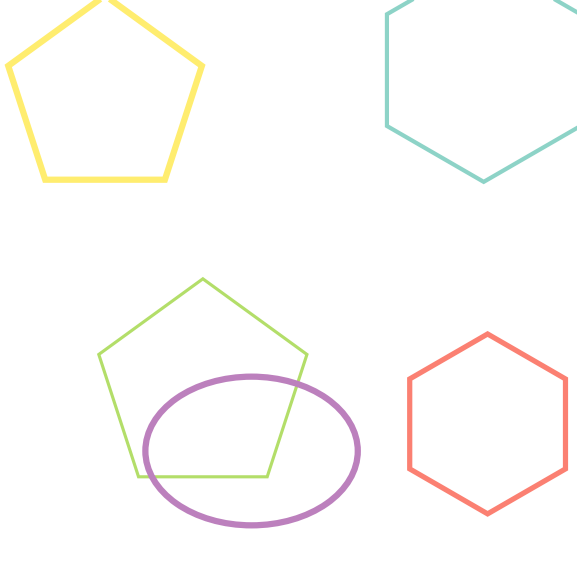[{"shape": "hexagon", "thickness": 2, "radius": 0.97, "center": [0.838, 0.878]}, {"shape": "hexagon", "thickness": 2.5, "radius": 0.78, "center": [0.844, 0.265]}, {"shape": "pentagon", "thickness": 1.5, "radius": 0.95, "center": [0.351, 0.327]}, {"shape": "oval", "thickness": 3, "radius": 0.92, "center": [0.436, 0.218]}, {"shape": "pentagon", "thickness": 3, "radius": 0.88, "center": [0.182, 0.831]}]